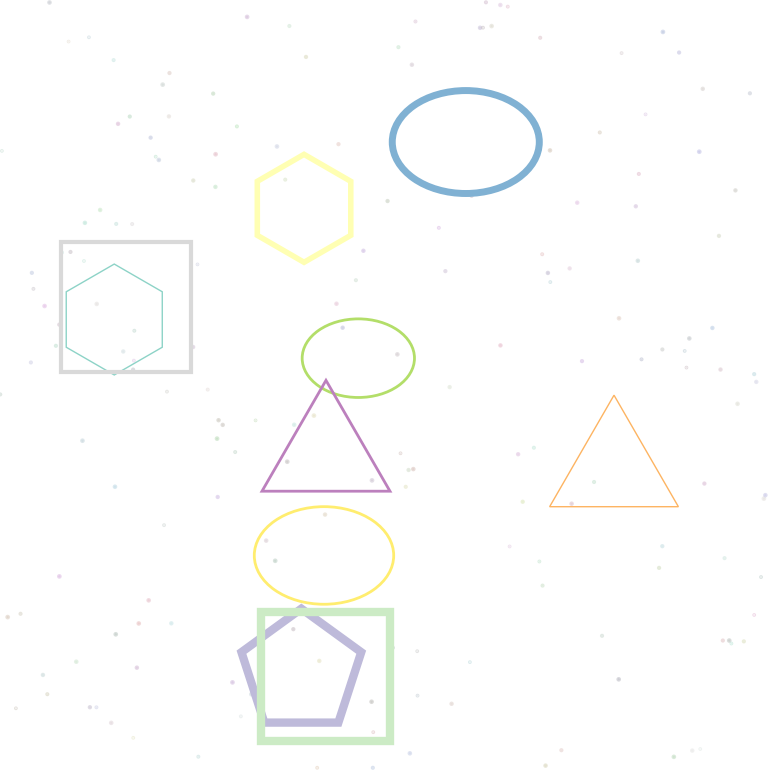[{"shape": "hexagon", "thickness": 0.5, "radius": 0.36, "center": [0.148, 0.585]}, {"shape": "hexagon", "thickness": 2, "radius": 0.35, "center": [0.395, 0.729]}, {"shape": "pentagon", "thickness": 3, "radius": 0.41, "center": [0.391, 0.128]}, {"shape": "oval", "thickness": 2.5, "radius": 0.48, "center": [0.605, 0.816]}, {"shape": "triangle", "thickness": 0.5, "radius": 0.48, "center": [0.797, 0.39]}, {"shape": "oval", "thickness": 1, "radius": 0.36, "center": [0.465, 0.535]}, {"shape": "square", "thickness": 1.5, "radius": 0.42, "center": [0.164, 0.601]}, {"shape": "triangle", "thickness": 1, "radius": 0.48, "center": [0.423, 0.41]}, {"shape": "square", "thickness": 3, "radius": 0.42, "center": [0.423, 0.121]}, {"shape": "oval", "thickness": 1, "radius": 0.45, "center": [0.421, 0.279]}]